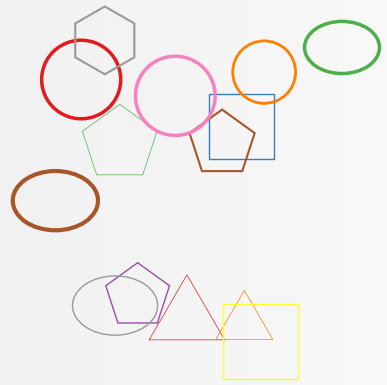[{"shape": "circle", "thickness": 2.5, "radius": 0.51, "center": [0.21, 0.794]}, {"shape": "triangle", "thickness": 0.5, "radius": 0.56, "center": [0.482, 0.174]}, {"shape": "square", "thickness": 1, "radius": 0.42, "center": [0.624, 0.672]}, {"shape": "oval", "thickness": 2.5, "radius": 0.48, "center": [0.883, 0.877]}, {"shape": "pentagon", "thickness": 0.5, "radius": 0.51, "center": [0.309, 0.628]}, {"shape": "pentagon", "thickness": 1, "radius": 0.43, "center": [0.355, 0.231]}, {"shape": "circle", "thickness": 2, "radius": 0.41, "center": [0.682, 0.813]}, {"shape": "triangle", "thickness": 0.5, "radius": 0.42, "center": [0.631, 0.161]}, {"shape": "square", "thickness": 1, "radius": 0.48, "center": [0.671, 0.113]}, {"shape": "pentagon", "thickness": 1.5, "radius": 0.44, "center": [0.573, 0.627]}, {"shape": "oval", "thickness": 3, "radius": 0.55, "center": [0.143, 0.479]}, {"shape": "circle", "thickness": 2.5, "radius": 0.51, "center": [0.452, 0.751]}, {"shape": "oval", "thickness": 1, "radius": 0.55, "center": [0.297, 0.206]}, {"shape": "hexagon", "thickness": 1.5, "radius": 0.44, "center": [0.27, 0.895]}]